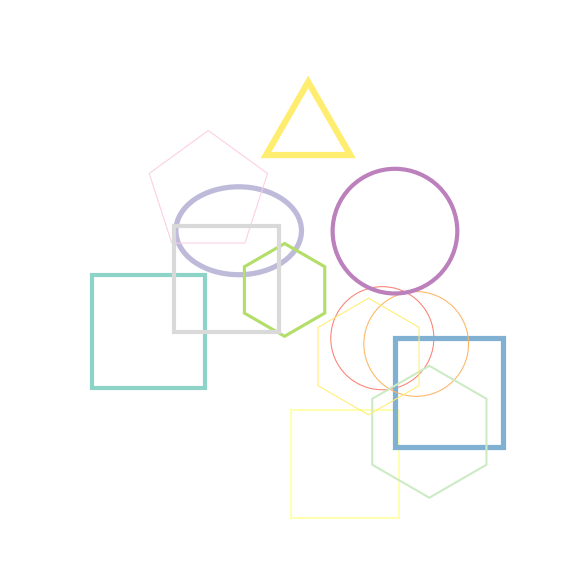[{"shape": "square", "thickness": 2, "radius": 0.49, "center": [0.257, 0.425]}, {"shape": "square", "thickness": 1, "radius": 0.47, "center": [0.597, 0.196]}, {"shape": "oval", "thickness": 2.5, "radius": 0.54, "center": [0.413, 0.6]}, {"shape": "circle", "thickness": 0.5, "radius": 0.45, "center": [0.662, 0.413]}, {"shape": "square", "thickness": 2.5, "radius": 0.47, "center": [0.777, 0.319]}, {"shape": "circle", "thickness": 0.5, "radius": 0.45, "center": [0.721, 0.404]}, {"shape": "hexagon", "thickness": 1.5, "radius": 0.4, "center": [0.493, 0.497]}, {"shape": "pentagon", "thickness": 0.5, "radius": 0.54, "center": [0.361, 0.665]}, {"shape": "square", "thickness": 2, "radius": 0.46, "center": [0.392, 0.517]}, {"shape": "circle", "thickness": 2, "radius": 0.54, "center": [0.684, 0.599]}, {"shape": "hexagon", "thickness": 1, "radius": 0.57, "center": [0.743, 0.251]}, {"shape": "hexagon", "thickness": 0.5, "radius": 0.51, "center": [0.638, 0.382]}, {"shape": "triangle", "thickness": 3, "radius": 0.42, "center": [0.534, 0.773]}]